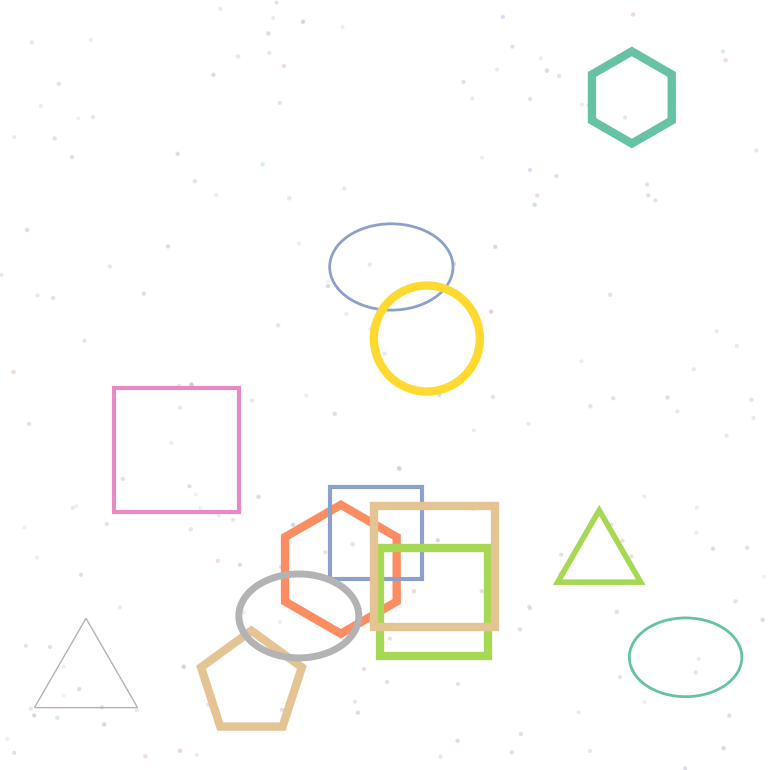[{"shape": "oval", "thickness": 1, "radius": 0.37, "center": [0.89, 0.146]}, {"shape": "hexagon", "thickness": 3, "radius": 0.3, "center": [0.821, 0.873]}, {"shape": "hexagon", "thickness": 3, "radius": 0.42, "center": [0.443, 0.261]}, {"shape": "oval", "thickness": 1, "radius": 0.4, "center": [0.508, 0.653]}, {"shape": "square", "thickness": 1.5, "radius": 0.3, "center": [0.488, 0.308]}, {"shape": "square", "thickness": 1.5, "radius": 0.4, "center": [0.23, 0.415]}, {"shape": "triangle", "thickness": 2, "radius": 0.31, "center": [0.778, 0.275]}, {"shape": "square", "thickness": 3, "radius": 0.35, "center": [0.564, 0.218]}, {"shape": "circle", "thickness": 3, "radius": 0.34, "center": [0.554, 0.56]}, {"shape": "pentagon", "thickness": 3, "radius": 0.34, "center": [0.327, 0.112]}, {"shape": "square", "thickness": 3, "radius": 0.39, "center": [0.564, 0.264]}, {"shape": "triangle", "thickness": 0.5, "radius": 0.39, "center": [0.112, 0.12]}, {"shape": "oval", "thickness": 2.5, "radius": 0.39, "center": [0.388, 0.2]}]